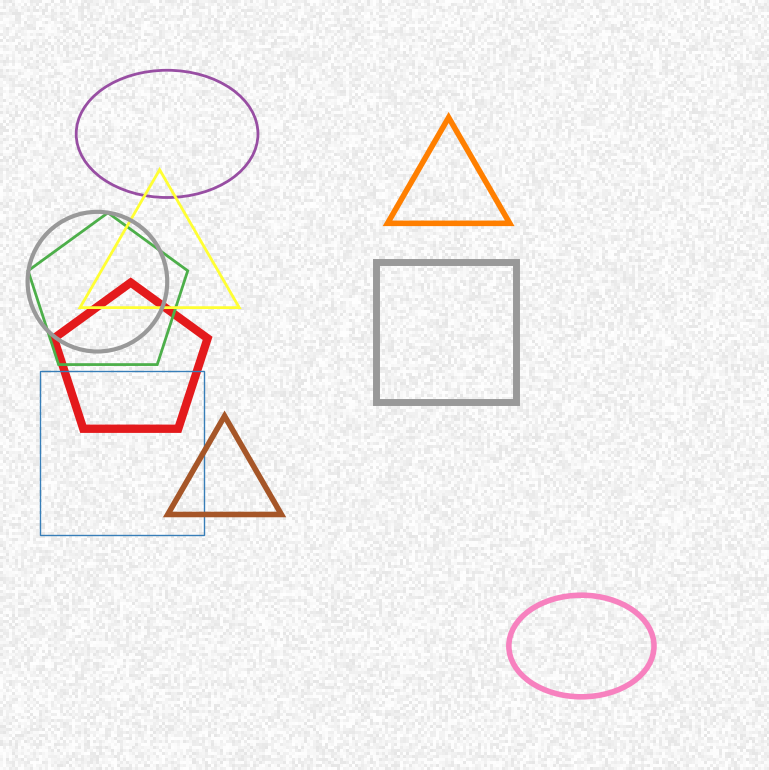[{"shape": "pentagon", "thickness": 3, "radius": 0.52, "center": [0.17, 0.528]}, {"shape": "square", "thickness": 0.5, "radius": 0.53, "center": [0.158, 0.412]}, {"shape": "pentagon", "thickness": 1, "radius": 0.54, "center": [0.14, 0.615]}, {"shape": "oval", "thickness": 1, "radius": 0.59, "center": [0.217, 0.826]}, {"shape": "triangle", "thickness": 2, "radius": 0.46, "center": [0.583, 0.756]}, {"shape": "triangle", "thickness": 1, "radius": 0.6, "center": [0.207, 0.66]}, {"shape": "triangle", "thickness": 2, "radius": 0.43, "center": [0.292, 0.374]}, {"shape": "oval", "thickness": 2, "radius": 0.47, "center": [0.755, 0.161]}, {"shape": "circle", "thickness": 1.5, "radius": 0.45, "center": [0.127, 0.634]}, {"shape": "square", "thickness": 2.5, "radius": 0.45, "center": [0.579, 0.569]}]